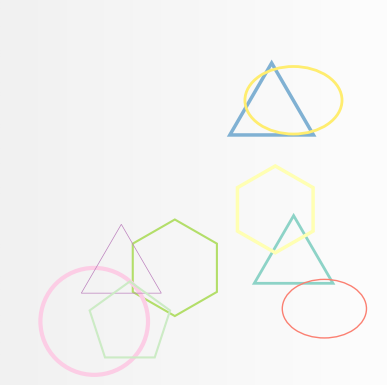[{"shape": "triangle", "thickness": 2, "radius": 0.59, "center": [0.758, 0.323]}, {"shape": "hexagon", "thickness": 2.5, "radius": 0.56, "center": [0.71, 0.456]}, {"shape": "oval", "thickness": 1, "radius": 0.54, "center": [0.837, 0.198]}, {"shape": "triangle", "thickness": 2.5, "radius": 0.62, "center": [0.701, 0.712]}, {"shape": "hexagon", "thickness": 1.5, "radius": 0.63, "center": [0.451, 0.304]}, {"shape": "circle", "thickness": 3, "radius": 0.69, "center": [0.243, 0.165]}, {"shape": "triangle", "thickness": 0.5, "radius": 0.6, "center": [0.313, 0.298]}, {"shape": "pentagon", "thickness": 1.5, "radius": 0.55, "center": [0.335, 0.16]}, {"shape": "oval", "thickness": 2, "radius": 0.63, "center": [0.757, 0.74]}]